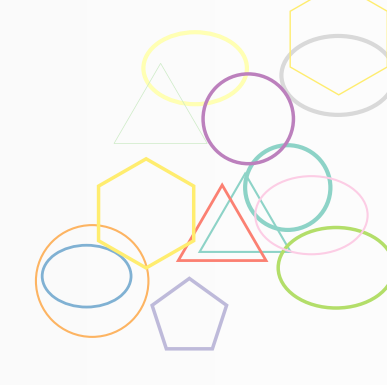[{"shape": "circle", "thickness": 3, "radius": 0.55, "center": [0.743, 0.513]}, {"shape": "triangle", "thickness": 1.5, "radius": 0.68, "center": [0.633, 0.413]}, {"shape": "oval", "thickness": 3, "radius": 0.67, "center": [0.504, 0.823]}, {"shape": "pentagon", "thickness": 2.5, "radius": 0.51, "center": [0.489, 0.176]}, {"shape": "triangle", "thickness": 2, "radius": 0.65, "center": [0.573, 0.389]}, {"shape": "oval", "thickness": 2, "radius": 0.57, "center": [0.224, 0.283]}, {"shape": "circle", "thickness": 1.5, "radius": 0.73, "center": [0.238, 0.27]}, {"shape": "oval", "thickness": 2.5, "radius": 0.75, "center": [0.867, 0.305]}, {"shape": "oval", "thickness": 1.5, "radius": 0.72, "center": [0.804, 0.441]}, {"shape": "oval", "thickness": 3, "radius": 0.73, "center": [0.873, 0.804]}, {"shape": "circle", "thickness": 2.5, "radius": 0.58, "center": [0.641, 0.691]}, {"shape": "triangle", "thickness": 0.5, "radius": 0.69, "center": [0.414, 0.697]}, {"shape": "hexagon", "thickness": 2.5, "radius": 0.71, "center": [0.377, 0.446]}, {"shape": "hexagon", "thickness": 1, "radius": 0.72, "center": [0.874, 0.898]}]